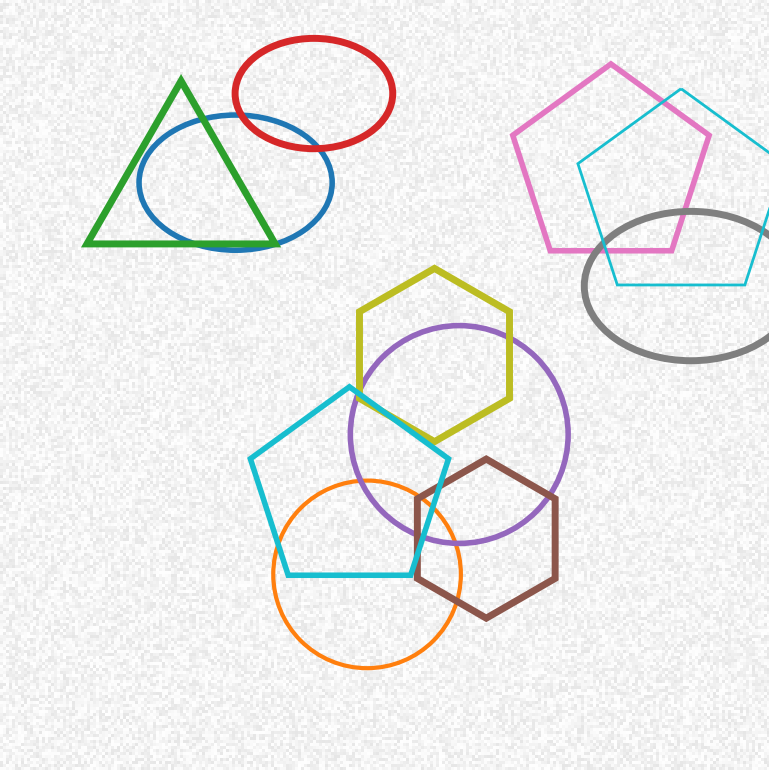[{"shape": "oval", "thickness": 2, "radius": 0.63, "center": [0.306, 0.763]}, {"shape": "circle", "thickness": 1.5, "radius": 0.61, "center": [0.477, 0.254]}, {"shape": "triangle", "thickness": 2.5, "radius": 0.71, "center": [0.235, 0.754]}, {"shape": "oval", "thickness": 2.5, "radius": 0.51, "center": [0.408, 0.879]}, {"shape": "circle", "thickness": 2, "radius": 0.71, "center": [0.596, 0.436]}, {"shape": "hexagon", "thickness": 2.5, "radius": 0.52, "center": [0.632, 0.3]}, {"shape": "pentagon", "thickness": 2, "radius": 0.67, "center": [0.793, 0.783]}, {"shape": "oval", "thickness": 2.5, "radius": 0.69, "center": [0.897, 0.628]}, {"shape": "hexagon", "thickness": 2.5, "radius": 0.56, "center": [0.564, 0.539]}, {"shape": "pentagon", "thickness": 1, "radius": 0.7, "center": [0.885, 0.744]}, {"shape": "pentagon", "thickness": 2, "radius": 0.68, "center": [0.454, 0.362]}]